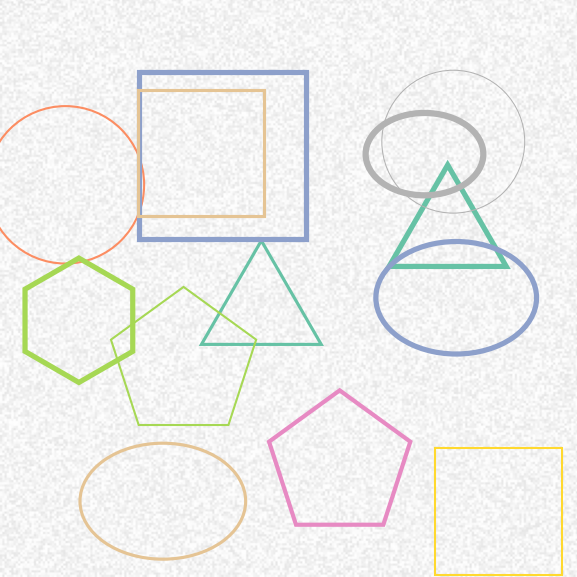[{"shape": "triangle", "thickness": 1.5, "radius": 0.6, "center": [0.453, 0.463]}, {"shape": "triangle", "thickness": 2.5, "radius": 0.59, "center": [0.775, 0.596]}, {"shape": "circle", "thickness": 1, "radius": 0.68, "center": [0.113, 0.679]}, {"shape": "oval", "thickness": 2.5, "radius": 0.7, "center": [0.79, 0.484]}, {"shape": "square", "thickness": 2.5, "radius": 0.72, "center": [0.386, 0.73]}, {"shape": "pentagon", "thickness": 2, "radius": 0.64, "center": [0.588, 0.195]}, {"shape": "pentagon", "thickness": 1, "radius": 0.66, "center": [0.318, 0.37]}, {"shape": "hexagon", "thickness": 2.5, "radius": 0.54, "center": [0.137, 0.445]}, {"shape": "square", "thickness": 1, "radius": 0.55, "center": [0.863, 0.113]}, {"shape": "square", "thickness": 1.5, "radius": 0.55, "center": [0.348, 0.734]}, {"shape": "oval", "thickness": 1.5, "radius": 0.72, "center": [0.282, 0.131]}, {"shape": "circle", "thickness": 0.5, "radius": 0.62, "center": [0.785, 0.754]}, {"shape": "oval", "thickness": 3, "radius": 0.51, "center": [0.735, 0.732]}]